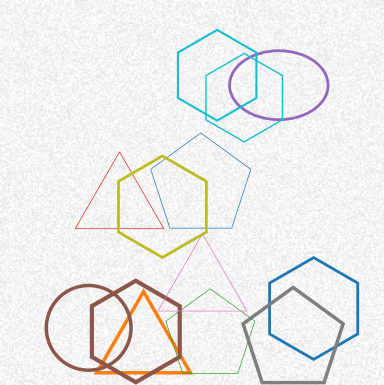[{"shape": "hexagon", "thickness": 2, "radius": 0.66, "center": [0.815, 0.199]}, {"shape": "pentagon", "thickness": 0.5, "radius": 0.68, "center": [0.521, 0.518]}, {"shape": "triangle", "thickness": 2.5, "radius": 0.7, "center": [0.373, 0.102]}, {"shape": "pentagon", "thickness": 0.5, "radius": 0.61, "center": [0.546, 0.128]}, {"shape": "triangle", "thickness": 0.5, "radius": 0.67, "center": [0.31, 0.472]}, {"shape": "oval", "thickness": 2, "radius": 0.64, "center": [0.724, 0.779]}, {"shape": "circle", "thickness": 2.5, "radius": 0.55, "center": [0.23, 0.148]}, {"shape": "hexagon", "thickness": 3, "radius": 0.66, "center": [0.353, 0.139]}, {"shape": "triangle", "thickness": 0.5, "radius": 0.67, "center": [0.526, 0.259]}, {"shape": "pentagon", "thickness": 2.5, "radius": 0.68, "center": [0.761, 0.117]}, {"shape": "hexagon", "thickness": 2, "radius": 0.66, "center": [0.422, 0.463]}, {"shape": "hexagon", "thickness": 1, "radius": 0.57, "center": [0.634, 0.746]}, {"shape": "hexagon", "thickness": 1.5, "radius": 0.59, "center": [0.564, 0.805]}]